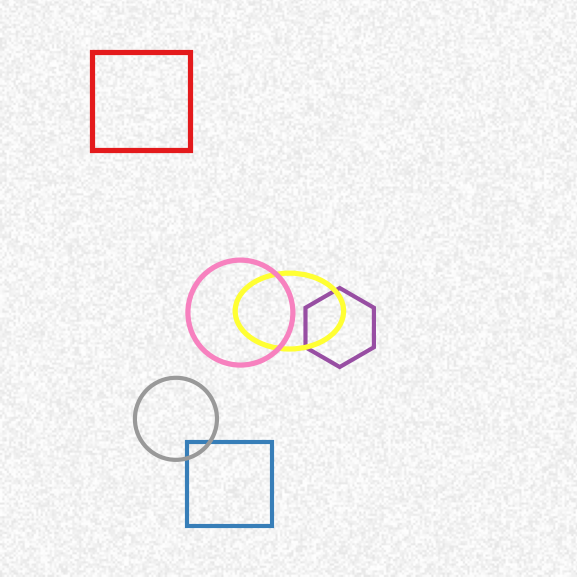[{"shape": "square", "thickness": 2.5, "radius": 0.43, "center": [0.245, 0.824]}, {"shape": "square", "thickness": 2, "radius": 0.36, "center": [0.397, 0.161]}, {"shape": "hexagon", "thickness": 2, "radius": 0.34, "center": [0.588, 0.432]}, {"shape": "oval", "thickness": 2.5, "radius": 0.47, "center": [0.501, 0.46]}, {"shape": "circle", "thickness": 2.5, "radius": 0.45, "center": [0.416, 0.458]}, {"shape": "circle", "thickness": 2, "radius": 0.36, "center": [0.305, 0.274]}]